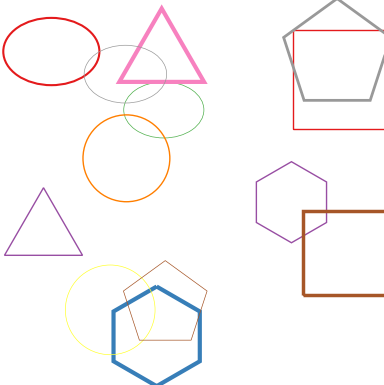[{"shape": "oval", "thickness": 1.5, "radius": 0.62, "center": [0.133, 0.866]}, {"shape": "square", "thickness": 1, "radius": 0.64, "center": [0.889, 0.794]}, {"shape": "hexagon", "thickness": 3, "radius": 0.65, "center": [0.407, 0.126]}, {"shape": "oval", "thickness": 0.5, "radius": 0.52, "center": [0.425, 0.715]}, {"shape": "triangle", "thickness": 1, "radius": 0.59, "center": [0.113, 0.395]}, {"shape": "hexagon", "thickness": 1, "radius": 0.53, "center": [0.757, 0.475]}, {"shape": "circle", "thickness": 1, "radius": 0.56, "center": [0.328, 0.589]}, {"shape": "circle", "thickness": 0.5, "radius": 0.58, "center": [0.286, 0.195]}, {"shape": "square", "thickness": 2.5, "radius": 0.55, "center": [0.896, 0.342]}, {"shape": "pentagon", "thickness": 0.5, "radius": 0.57, "center": [0.429, 0.209]}, {"shape": "triangle", "thickness": 3, "radius": 0.64, "center": [0.42, 0.851]}, {"shape": "oval", "thickness": 0.5, "radius": 0.54, "center": [0.326, 0.807]}, {"shape": "pentagon", "thickness": 2, "radius": 0.73, "center": [0.876, 0.858]}]